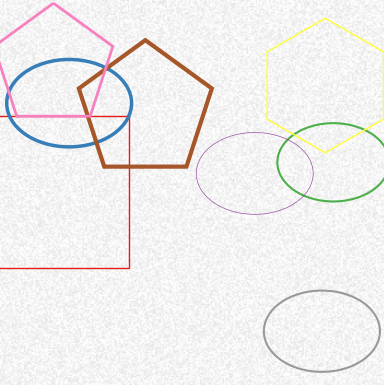[{"shape": "square", "thickness": 1, "radius": 0.98, "center": [0.139, 0.502]}, {"shape": "oval", "thickness": 2.5, "radius": 0.81, "center": [0.18, 0.732]}, {"shape": "oval", "thickness": 1.5, "radius": 0.73, "center": [0.866, 0.578]}, {"shape": "oval", "thickness": 0.5, "radius": 0.76, "center": [0.662, 0.55]}, {"shape": "hexagon", "thickness": 1, "radius": 0.87, "center": [0.845, 0.778]}, {"shape": "pentagon", "thickness": 3, "radius": 0.91, "center": [0.377, 0.714]}, {"shape": "pentagon", "thickness": 2, "radius": 0.81, "center": [0.139, 0.829]}, {"shape": "oval", "thickness": 1.5, "radius": 0.75, "center": [0.836, 0.14]}]